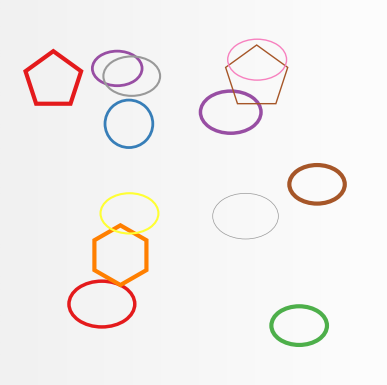[{"shape": "oval", "thickness": 2.5, "radius": 0.42, "center": [0.263, 0.21]}, {"shape": "pentagon", "thickness": 3, "radius": 0.38, "center": [0.138, 0.792]}, {"shape": "circle", "thickness": 2, "radius": 0.31, "center": [0.333, 0.678]}, {"shape": "oval", "thickness": 3, "radius": 0.36, "center": [0.772, 0.154]}, {"shape": "oval", "thickness": 2, "radius": 0.32, "center": [0.302, 0.822]}, {"shape": "oval", "thickness": 2.5, "radius": 0.39, "center": [0.595, 0.709]}, {"shape": "hexagon", "thickness": 3, "radius": 0.39, "center": [0.311, 0.337]}, {"shape": "oval", "thickness": 1.5, "radius": 0.37, "center": [0.334, 0.446]}, {"shape": "oval", "thickness": 3, "radius": 0.36, "center": [0.818, 0.521]}, {"shape": "pentagon", "thickness": 1, "radius": 0.42, "center": [0.662, 0.799]}, {"shape": "oval", "thickness": 1, "radius": 0.38, "center": [0.664, 0.845]}, {"shape": "oval", "thickness": 0.5, "radius": 0.42, "center": [0.634, 0.439]}, {"shape": "oval", "thickness": 1.5, "radius": 0.37, "center": [0.34, 0.802]}]